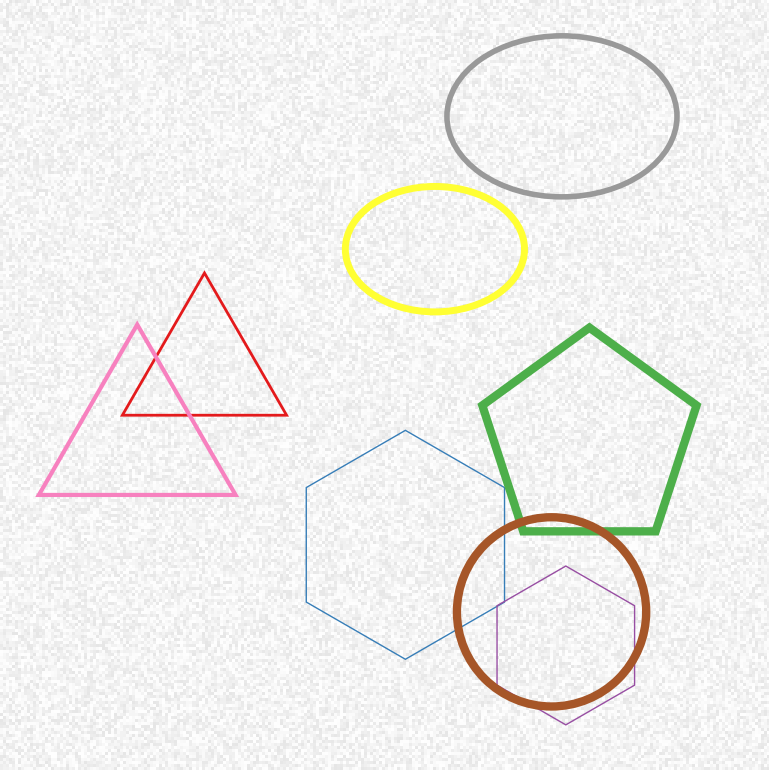[{"shape": "triangle", "thickness": 1, "radius": 0.62, "center": [0.266, 0.522]}, {"shape": "hexagon", "thickness": 0.5, "radius": 0.74, "center": [0.526, 0.292]}, {"shape": "pentagon", "thickness": 3, "radius": 0.73, "center": [0.765, 0.428]}, {"shape": "hexagon", "thickness": 0.5, "radius": 0.52, "center": [0.735, 0.162]}, {"shape": "oval", "thickness": 2.5, "radius": 0.58, "center": [0.565, 0.676]}, {"shape": "circle", "thickness": 3, "radius": 0.61, "center": [0.716, 0.205]}, {"shape": "triangle", "thickness": 1.5, "radius": 0.74, "center": [0.178, 0.431]}, {"shape": "oval", "thickness": 2, "radius": 0.75, "center": [0.73, 0.849]}]